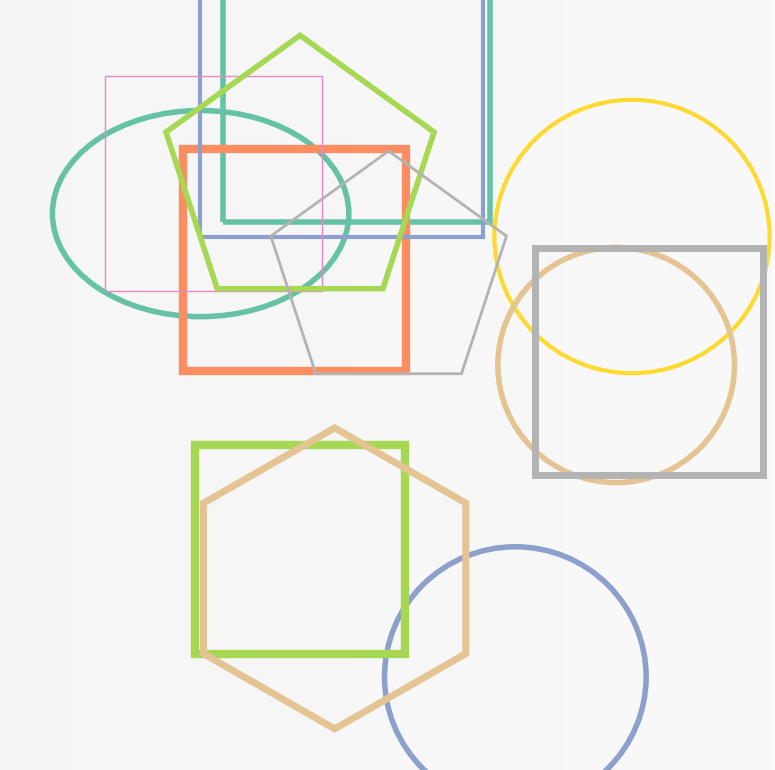[{"shape": "square", "thickness": 2, "radius": 0.86, "center": [0.46, 0.884]}, {"shape": "oval", "thickness": 2, "radius": 0.96, "center": [0.259, 0.723]}, {"shape": "square", "thickness": 3, "radius": 0.72, "center": [0.38, 0.663]}, {"shape": "circle", "thickness": 2, "radius": 0.84, "center": [0.665, 0.121]}, {"shape": "square", "thickness": 1.5, "radius": 0.91, "center": [0.441, 0.874]}, {"shape": "square", "thickness": 0.5, "radius": 0.7, "center": [0.276, 0.762]}, {"shape": "square", "thickness": 3, "radius": 0.68, "center": [0.387, 0.287]}, {"shape": "pentagon", "thickness": 2, "radius": 0.91, "center": [0.387, 0.772]}, {"shape": "circle", "thickness": 1.5, "radius": 0.89, "center": [0.815, 0.693]}, {"shape": "hexagon", "thickness": 2.5, "radius": 0.98, "center": [0.432, 0.249]}, {"shape": "circle", "thickness": 2, "radius": 0.76, "center": [0.795, 0.526]}, {"shape": "square", "thickness": 2.5, "radius": 0.74, "center": [0.837, 0.531]}, {"shape": "pentagon", "thickness": 1, "radius": 0.8, "center": [0.501, 0.644]}]